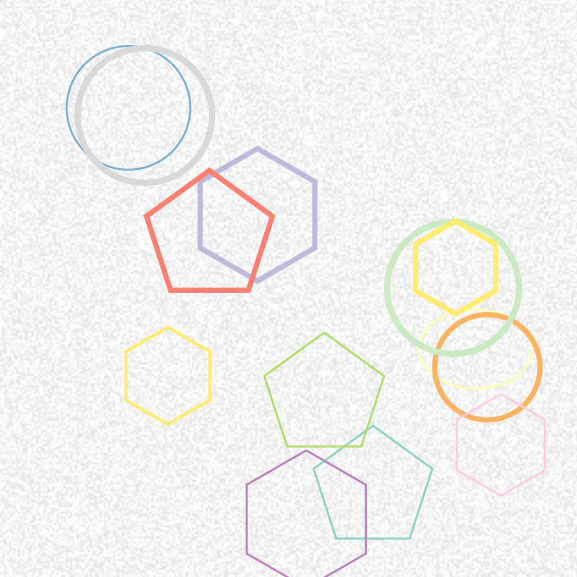[{"shape": "pentagon", "thickness": 1, "radius": 0.54, "center": [0.646, 0.154]}, {"shape": "oval", "thickness": 1, "radius": 0.49, "center": [0.823, 0.395]}, {"shape": "hexagon", "thickness": 2.5, "radius": 0.57, "center": [0.446, 0.627]}, {"shape": "pentagon", "thickness": 2.5, "radius": 0.57, "center": [0.363, 0.589]}, {"shape": "circle", "thickness": 1, "radius": 0.54, "center": [0.222, 0.812]}, {"shape": "circle", "thickness": 2.5, "radius": 0.46, "center": [0.844, 0.363]}, {"shape": "pentagon", "thickness": 1, "radius": 0.55, "center": [0.561, 0.314]}, {"shape": "hexagon", "thickness": 1, "radius": 0.44, "center": [0.867, 0.229]}, {"shape": "circle", "thickness": 3, "radius": 0.58, "center": [0.251, 0.799]}, {"shape": "hexagon", "thickness": 1, "radius": 0.6, "center": [0.53, 0.1]}, {"shape": "circle", "thickness": 3, "radius": 0.57, "center": [0.784, 0.501]}, {"shape": "hexagon", "thickness": 1.5, "radius": 0.42, "center": [0.291, 0.348]}, {"shape": "hexagon", "thickness": 2.5, "radius": 0.4, "center": [0.789, 0.536]}]